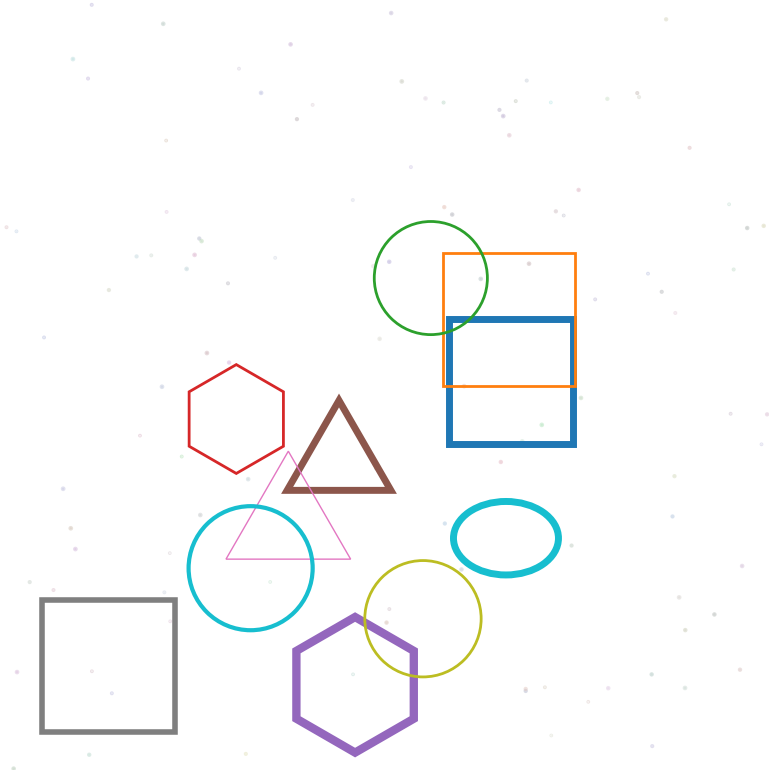[{"shape": "square", "thickness": 2.5, "radius": 0.41, "center": [0.664, 0.505]}, {"shape": "square", "thickness": 1, "radius": 0.43, "center": [0.661, 0.585]}, {"shape": "circle", "thickness": 1, "radius": 0.37, "center": [0.56, 0.639]}, {"shape": "hexagon", "thickness": 1, "radius": 0.35, "center": [0.307, 0.456]}, {"shape": "hexagon", "thickness": 3, "radius": 0.44, "center": [0.461, 0.111]}, {"shape": "triangle", "thickness": 2.5, "radius": 0.39, "center": [0.44, 0.402]}, {"shape": "triangle", "thickness": 0.5, "radius": 0.47, "center": [0.374, 0.321]}, {"shape": "square", "thickness": 2, "radius": 0.43, "center": [0.141, 0.135]}, {"shape": "circle", "thickness": 1, "radius": 0.38, "center": [0.549, 0.196]}, {"shape": "circle", "thickness": 1.5, "radius": 0.4, "center": [0.325, 0.262]}, {"shape": "oval", "thickness": 2.5, "radius": 0.34, "center": [0.657, 0.301]}]